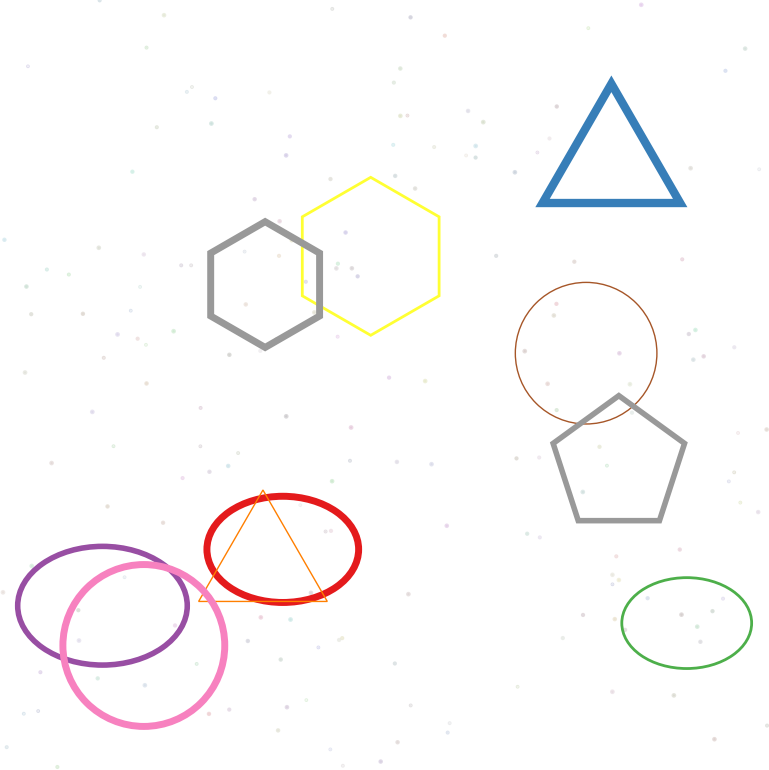[{"shape": "oval", "thickness": 2.5, "radius": 0.49, "center": [0.367, 0.287]}, {"shape": "triangle", "thickness": 3, "radius": 0.52, "center": [0.794, 0.788]}, {"shape": "oval", "thickness": 1, "radius": 0.42, "center": [0.892, 0.191]}, {"shape": "oval", "thickness": 2, "radius": 0.55, "center": [0.133, 0.213]}, {"shape": "triangle", "thickness": 0.5, "radius": 0.48, "center": [0.341, 0.267]}, {"shape": "hexagon", "thickness": 1, "radius": 0.51, "center": [0.481, 0.667]}, {"shape": "circle", "thickness": 0.5, "radius": 0.46, "center": [0.761, 0.541]}, {"shape": "circle", "thickness": 2.5, "radius": 0.53, "center": [0.187, 0.162]}, {"shape": "hexagon", "thickness": 2.5, "radius": 0.41, "center": [0.344, 0.63]}, {"shape": "pentagon", "thickness": 2, "radius": 0.45, "center": [0.804, 0.396]}]